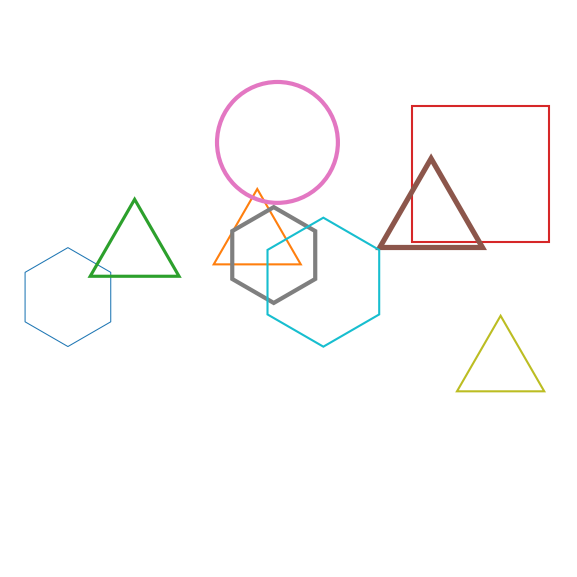[{"shape": "hexagon", "thickness": 0.5, "radius": 0.43, "center": [0.118, 0.485]}, {"shape": "triangle", "thickness": 1, "radius": 0.44, "center": [0.445, 0.585]}, {"shape": "triangle", "thickness": 1.5, "radius": 0.44, "center": [0.233, 0.565]}, {"shape": "square", "thickness": 1, "radius": 0.59, "center": [0.832, 0.698]}, {"shape": "triangle", "thickness": 2.5, "radius": 0.51, "center": [0.746, 0.622]}, {"shape": "circle", "thickness": 2, "radius": 0.52, "center": [0.48, 0.753]}, {"shape": "hexagon", "thickness": 2, "radius": 0.41, "center": [0.474, 0.558]}, {"shape": "triangle", "thickness": 1, "radius": 0.44, "center": [0.867, 0.365]}, {"shape": "hexagon", "thickness": 1, "radius": 0.56, "center": [0.56, 0.511]}]